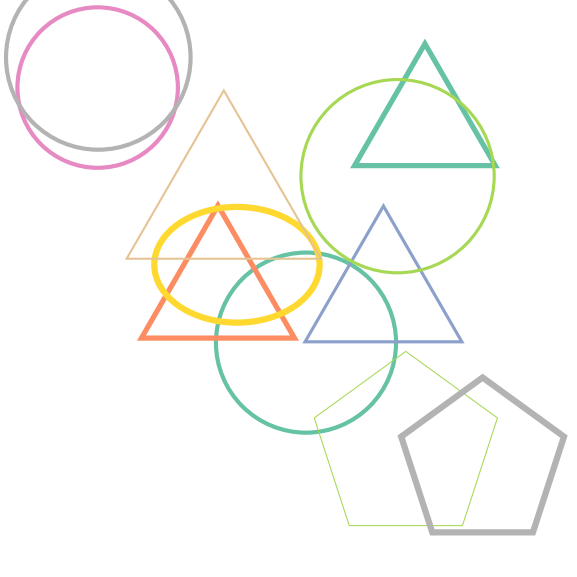[{"shape": "triangle", "thickness": 2.5, "radius": 0.7, "center": [0.736, 0.783]}, {"shape": "circle", "thickness": 2, "radius": 0.78, "center": [0.53, 0.406]}, {"shape": "triangle", "thickness": 2.5, "radius": 0.77, "center": [0.377, 0.49]}, {"shape": "triangle", "thickness": 1.5, "radius": 0.78, "center": [0.664, 0.486]}, {"shape": "circle", "thickness": 2, "radius": 0.69, "center": [0.169, 0.848]}, {"shape": "circle", "thickness": 1.5, "radius": 0.84, "center": [0.688, 0.694]}, {"shape": "pentagon", "thickness": 0.5, "radius": 0.83, "center": [0.703, 0.224]}, {"shape": "oval", "thickness": 3, "radius": 0.72, "center": [0.41, 0.541]}, {"shape": "triangle", "thickness": 1, "radius": 0.97, "center": [0.388, 0.648]}, {"shape": "circle", "thickness": 2, "radius": 0.8, "center": [0.17, 0.9]}, {"shape": "pentagon", "thickness": 3, "radius": 0.74, "center": [0.836, 0.197]}]